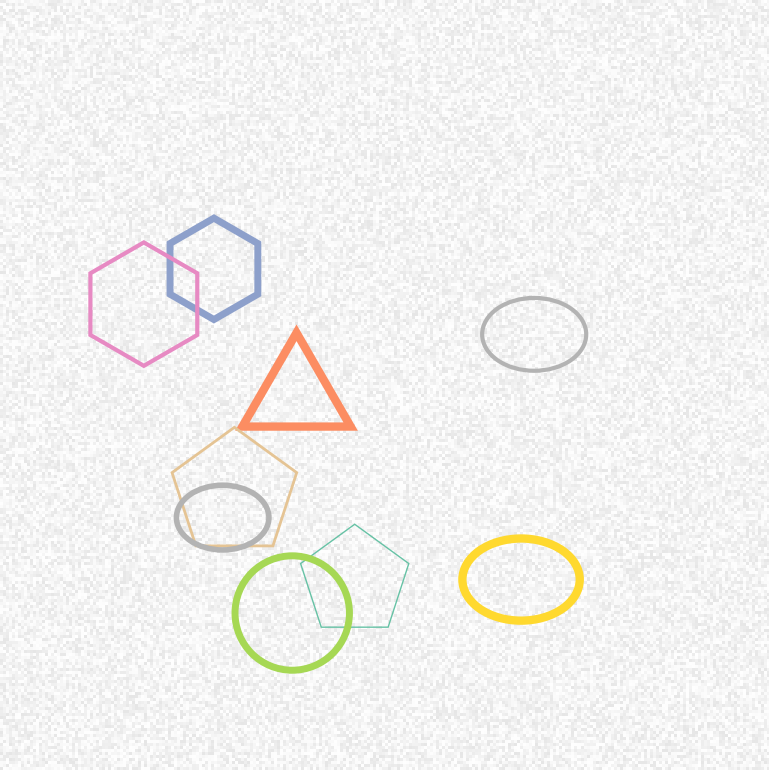[{"shape": "pentagon", "thickness": 0.5, "radius": 0.37, "center": [0.461, 0.245]}, {"shape": "triangle", "thickness": 3, "radius": 0.41, "center": [0.385, 0.487]}, {"shape": "hexagon", "thickness": 2.5, "radius": 0.33, "center": [0.278, 0.651]}, {"shape": "hexagon", "thickness": 1.5, "radius": 0.4, "center": [0.187, 0.605]}, {"shape": "circle", "thickness": 2.5, "radius": 0.37, "center": [0.38, 0.204]}, {"shape": "oval", "thickness": 3, "radius": 0.38, "center": [0.677, 0.247]}, {"shape": "pentagon", "thickness": 1, "radius": 0.43, "center": [0.304, 0.36]}, {"shape": "oval", "thickness": 1.5, "radius": 0.34, "center": [0.694, 0.566]}, {"shape": "oval", "thickness": 2, "radius": 0.3, "center": [0.289, 0.328]}]